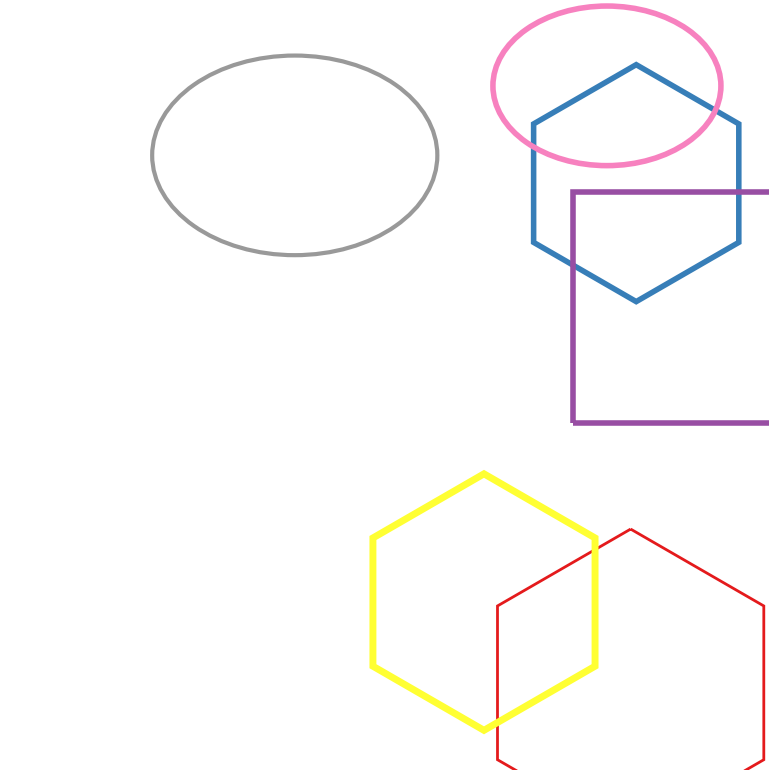[{"shape": "hexagon", "thickness": 1, "radius": 1.0, "center": [0.819, 0.113]}, {"shape": "hexagon", "thickness": 2, "radius": 0.77, "center": [0.826, 0.762]}, {"shape": "square", "thickness": 2, "radius": 0.75, "center": [0.894, 0.6]}, {"shape": "hexagon", "thickness": 2.5, "radius": 0.83, "center": [0.629, 0.218]}, {"shape": "oval", "thickness": 2, "radius": 0.74, "center": [0.788, 0.889]}, {"shape": "oval", "thickness": 1.5, "radius": 0.93, "center": [0.383, 0.798]}]